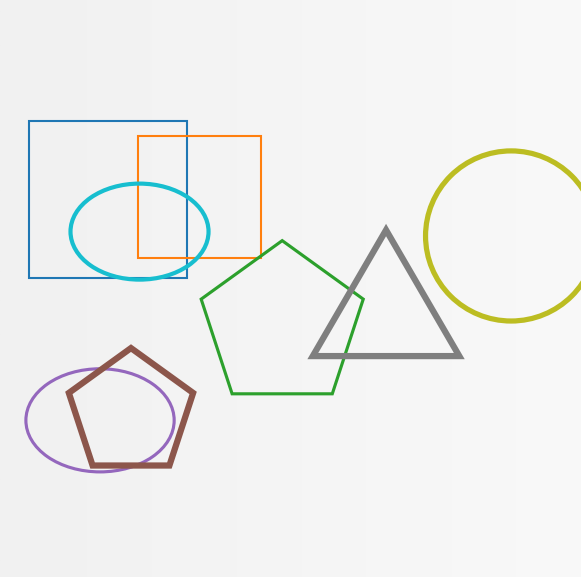[{"shape": "square", "thickness": 1, "radius": 0.68, "center": [0.186, 0.653]}, {"shape": "square", "thickness": 1, "radius": 0.53, "center": [0.343, 0.658]}, {"shape": "pentagon", "thickness": 1.5, "radius": 0.73, "center": [0.486, 0.436]}, {"shape": "oval", "thickness": 1.5, "radius": 0.64, "center": [0.172, 0.271]}, {"shape": "pentagon", "thickness": 3, "radius": 0.56, "center": [0.225, 0.284]}, {"shape": "triangle", "thickness": 3, "radius": 0.73, "center": [0.664, 0.455]}, {"shape": "circle", "thickness": 2.5, "radius": 0.74, "center": [0.879, 0.591]}, {"shape": "oval", "thickness": 2, "radius": 0.59, "center": [0.24, 0.598]}]